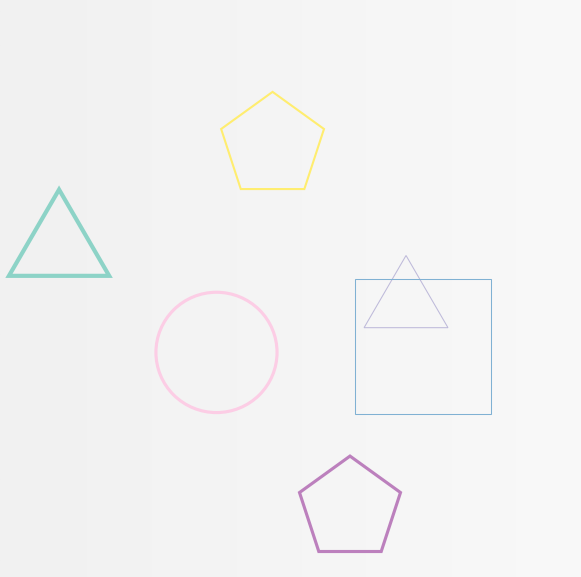[{"shape": "triangle", "thickness": 2, "radius": 0.5, "center": [0.102, 0.571]}, {"shape": "triangle", "thickness": 0.5, "radius": 0.42, "center": [0.699, 0.473]}, {"shape": "square", "thickness": 0.5, "radius": 0.58, "center": [0.728, 0.4]}, {"shape": "circle", "thickness": 1.5, "radius": 0.52, "center": [0.372, 0.389]}, {"shape": "pentagon", "thickness": 1.5, "radius": 0.46, "center": [0.602, 0.118]}, {"shape": "pentagon", "thickness": 1, "radius": 0.47, "center": [0.469, 0.747]}]